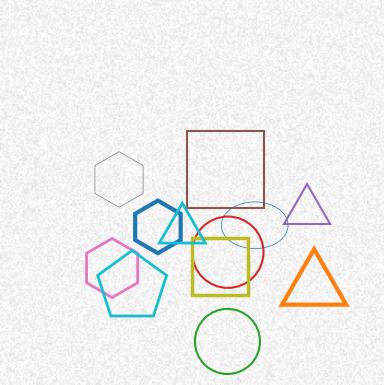[{"shape": "oval", "thickness": 0.5, "radius": 0.43, "center": [0.662, 0.415]}, {"shape": "hexagon", "thickness": 3, "radius": 0.34, "center": [0.41, 0.411]}, {"shape": "triangle", "thickness": 3, "radius": 0.48, "center": [0.816, 0.257]}, {"shape": "circle", "thickness": 1.5, "radius": 0.42, "center": [0.591, 0.113]}, {"shape": "circle", "thickness": 1.5, "radius": 0.46, "center": [0.592, 0.345]}, {"shape": "triangle", "thickness": 1.5, "radius": 0.35, "center": [0.798, 0.453]}, {"shape": "square", "thickness": 1.5, "radius": 0.5, "center": [0.587, 0.56]}, {"shape": "hexagon", "thickness": 2, "radius": 0.38, "center": [0.291, 0.304]}, {"shape": "hexagon", "thickness": 0.5, "radius": 0.36, "center": [0.309, 0.534]}, {"shape": "square", "thickness": 2.5, "radius": 0.37, "center": [0.572, 0.308]}, {"shape": "pentagon", "thickness": 2, "radius": 0.47, "center": [0.343, 0.255]}, {"shape": "triangle", "thickness": 2, "radius": 0.34, "center": [0.474, 0.403]}]